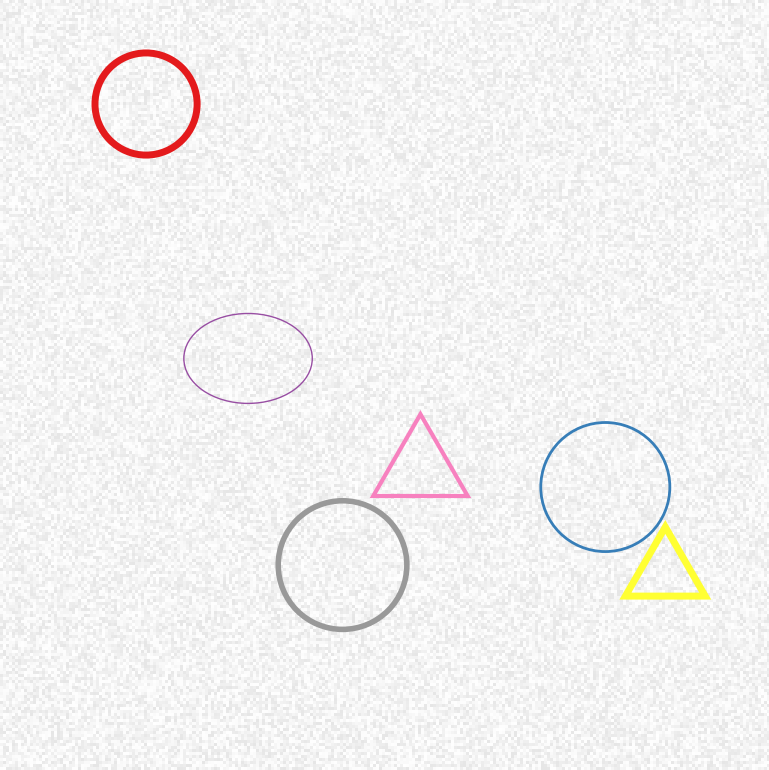[{"shape": "circle", "thickness": 2.5, "radius": 0.33, "center": [0.19, 0.865]}, {"shape": "circle", "thickness": 1, "radius": 0.42, "center": [0.786, 0.367]}, {"shape": "oval", "thickness": 0.5, "radius": 0.42, "center": [0.322, 0.534]}, {"shape": "triangle", "thickness": 2.5, "radius": 0.3, "center": [0.864, 0.256]}, {"shape": "triangle", "thickness": 1.5, "radius": 0.35, "center": [0.546, 0.391]}, {"shape": "circle", "thickness": 2, "radius": 0.42, "center": [0.445, 0.266]}]